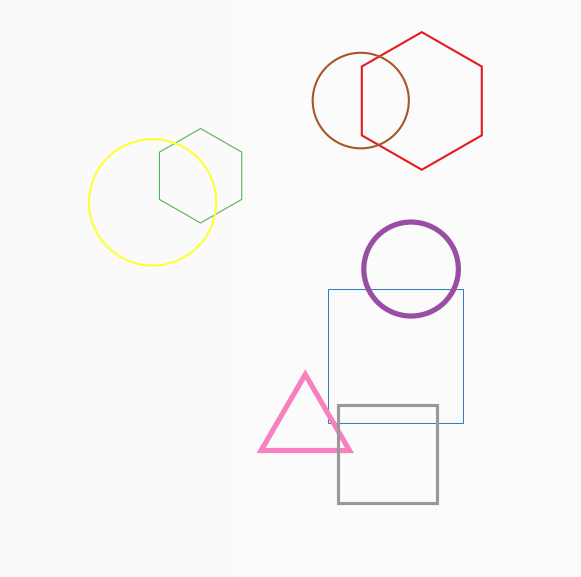[{"shape": "hexagon", "thickness": 1, "radius": 0.6, "center": [0.726, 0.824]}, {"shape": "square", "thickness": 0.5, "radius": 0.58, "center": [0.68, 0.382]}, {"shape": "hexagon", "thickness": 0.5, "radius": 0.41, "center": [0.345, 0.695]}, {"shape": "circle", "thickness": 2.5, "radius": 0.41, "center": [0.707, 0.533]}, {"shape": "circle", "thickness": 1, "radius": 0.55, "center": [0.263, 0.649]}, {"shape": "circle", "thickness": 1, "radius": 0.41, "center": [0.621, 0.825]}, {"shape": "triangle", "thickness": 2.5, "radius": 0.44, "center": [0.525, 0.263]}, {"shape": "square", "thickness": 1.5, "radius": 0.42, "center": [0.667, 0.212]}]